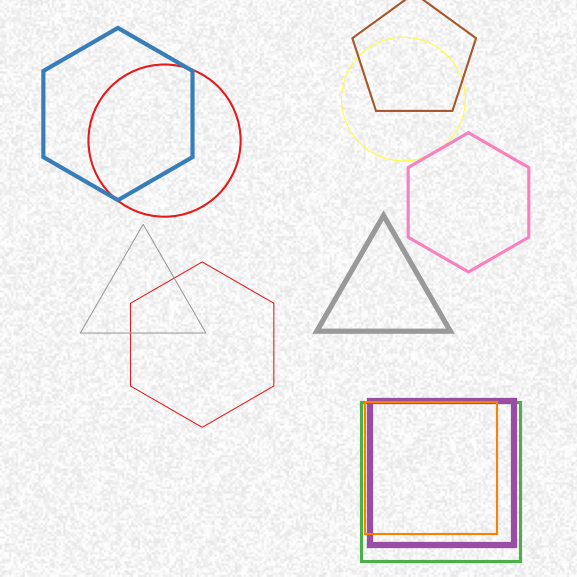[{"shape": "circle", "thickness": 1, "radius": 0.66, "center": [0.285, 0.756]}, {"shape": "hexagon", "thickness": 0.5, "radius": 0.72, "center": [0.35, 0.402]}, {"shape": "hexagon", "thickness": 2, "radius": 0.75, "center": [0.204, 0.802]}, {"shape": "square", "thickness": 1.5, "radius": 0.69, "center": [0.763, 0.166]}, {"shape": "square", "thickness": 3, "radius": 0.62, "center": [0.765, 0.18]}, {"shape": "square", "thickness": 1, "radius": 0.57, "center": [0.746, 0.189]}, {"shape": "circle", "thickness": 0.5, "radius": 0.54, "center": [0.699, 0.828]}, {"shape": "pentagon", "thickness": 1, "radius": 0.56, "center": [0.717, 0.898]}, {"shape": "hexagon", "thickness": 1.5, "radius": 0.6, "center": [0.811, 0.649]}, {"shape": "triangle", "thickness": 0.5, "radius": 0.63, "center": [0.248, 0.485]}, {"shape": "triangle", "thickness": 2.5, "radius": 0.67, "center": [0.664, 0.492]}]